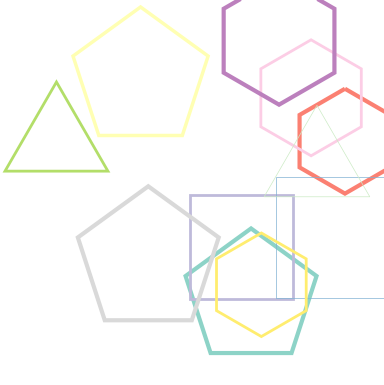[{"shape": "pentagon", "thickness": 3, "radius": 0.89, "center": [0.652, 0.228]}, {"shape": "pentagon", "thickness": 2.5, "radius": 0.92, "center": [0.365, 0.797]}, {"shape": "square", "thickness": 2, "radius": 0.67, "center": [0.627, 0.359]}, {"shape": "hexagon", "thickness": 3, "radius": 0.68, "center": [0.896, 0.633]}, {"shape": "square", "thickness": 0.5, "radius": 0.79, "center": [0.873, 0.384]}, {"shape": "triangle", "thickness": 2, "radius": 0.77, "center": [0.147, 0.633]}, {"shape": "hexagon", "thickness": 2, "radius": 0.75, "center": [0.808, 0.746]}, {"shape": "pentagon", "thickness": 3, "radius": 0.96, "center": [0.385, 0.324]}, {"shape": "hexagon", "thickness": 3, "radius": 0.83, "center": [0.725, 0.894]}, {"shape": "triangle", "thickness": 0.5, "radius": 0.79, "center": [0.823, 0.568]}, {"shape": "hexagon", "thickness": 2, "radius": 0.67, "center": [0.679, 0.26]}]